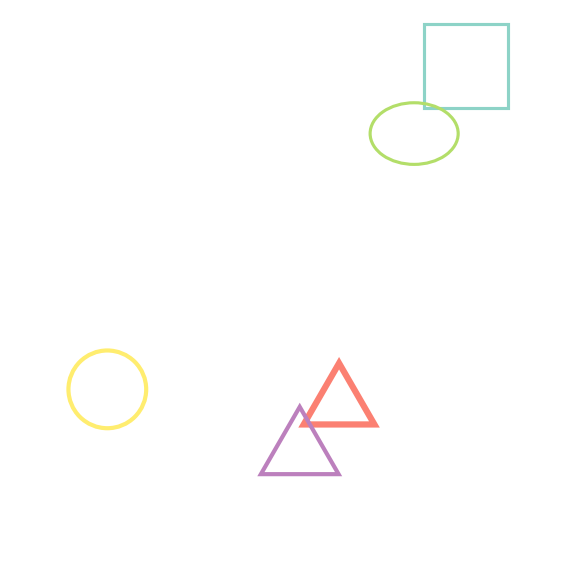[{"shape": "square", "thickness": 1.5, "radius": 0.36, "center": [0.807, 0.885]}, {"shape": "triangle", "thickness": 3, "radius": 0.35, "center": [0.587, 0.299]}, {"shape": "oval", "thickness": 1.5, "radius": 0.38, "center": [0.717, 0.768]}, {"shape": "triangle", "thickness": 2, "radius": 0.39, "center": [0.519, 0.217]}, {"shape": "circle", "thickness": 2, "radius": 0.34, "center": [0.186, 0.325]}]